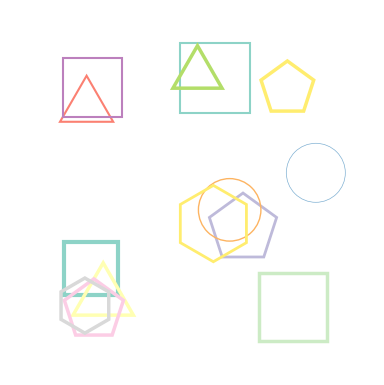[{"shape": "square", "thickness": 1.5, "radius": 0.46, "center": [0.558, 0.797]}, {"shape": "square", "thickness": 3, "radius": 0.35, "center": [0.236, 0.303]}, {"shape": "triangle", "thickness": 2.5, "radius": 0.45, "center": [0.268, 0.227]}, {"shape": "pentagon", "thickness": 2, "radius": 0.46, "center": [0.631, 0.407]}, {"shape": "triangle", "thickness": 1.5, "radius": 0.4, "center": [0.225, 0.724]}, {"shape": "circle", "thickness": 0.5, "radius": 0.38, "center": [0.82, 0.551]}, {"shape": "circle", "thickness": 1, "radius": 0.41, "center": [0.597, 0.455]}, {"shape": "triangle", "thickness": 2.5, "radius": 0.37, "center": [0.513, 0.808]}, {"shape": "pentagon", "thickness": 2.5, "radius": 0.4, "center": [0.244, 0.195]}, {"shape": "hexagon", "thickness": 2.5, "radius": 0.36, "center": [0.22, 0.206]}, {"shape": "square", "thickness": 1.5, "radius": 0.38, "center": [0.241, 0.774]}, {"shape": "square", "thickness": 2.5, "radius": 0.44, "center": [0.76, 0.202]}, {"shape": "hexagon", "thickness": 2, "radius": 0.5, "center": [0.554, 0.419]}, {"shape": "pentagon", "thickness": 2.5, "radius": 0.36, "center": [0.746, 0.77]}]